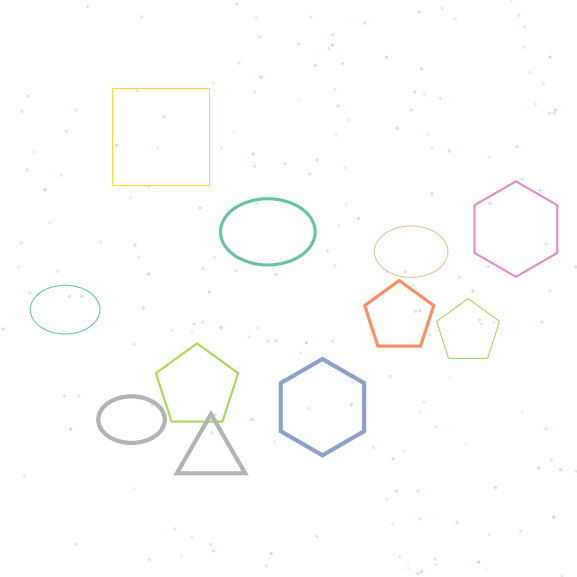[{"shape": "oval", "thickness": 0.5, "radius": 0.3, "center": [0.113, 0.463]}, {"shape": "oval", "thickness": 1.5, "radius": 0.41, "center": [0.464, 0.598]}, {"shape": "pentagon", "thickness": 1.5, "radius": 0.31, "center": [0.691, 0.451]}, {"shape": "hexagon", "thickness": 2, "radius": 0.42, "center": [0.558, 0.294]}, {"shape": "hexagon", "thickness": 1, "radius": 0.41, "center": [0.893, 0.602]}, {"shape": "pentagon", "thickness": 0.5, "radius": 0.29, "center": [0.811, 0.425]}, {"shape": "pentagon", "thickness": 1, "radius": 0.37, "center": [0.341, 0.33]}, {"shape": "square", "thickness": 0.5, "radius": 0.42, "center": [0.277, 0.763]}, {"shape": "oval", "thickness": 0.5, "radius": 0.32, "center": [0.712, 0.563]}, {"shape": "triangle", "thickness": 2, "radius": 0.34, "center": [0.365, 0.214]}, {"shape": "oval", "thickness": 2, "radius": 0.29, "center": [0.228, 0.273]}]